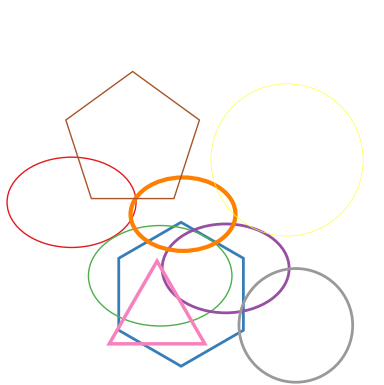[{"shape": "oval", "thickness": 1, "radius": 0.84, "center": [0.186, 0.474]}, {"shape": "hexagon", "thickness": 2, "radius": 0.93, "center": [0.47, 0.236]}, {"shape": "oval", "thickness": 1, "radius": 0.93, "center": [0.416, 0.284]}, {"shape": "oval", "thickness": 2, "radius": 0.82, "center": [0.586, 0.303]}, {"shape": "oval", "thickness": 3, "radius": 0.68, "center": [0.475, 0.444]}, {"shape": "circle", "thickness": 0.5, "radius": 0.99, "center": [0.746, 0.585]}, {"shape": "pentagon", "thickness": 1, "radius": 0.91, "center": [0.345, 0.632]}, {"shape": "triangle", "thickness": 2.5, "radius": 0.72, "center": [0.408, 0.179]}, {"shape": "circle", "thickness": 2, "radius": 0.74, "center": [0.768, 0.155]}]